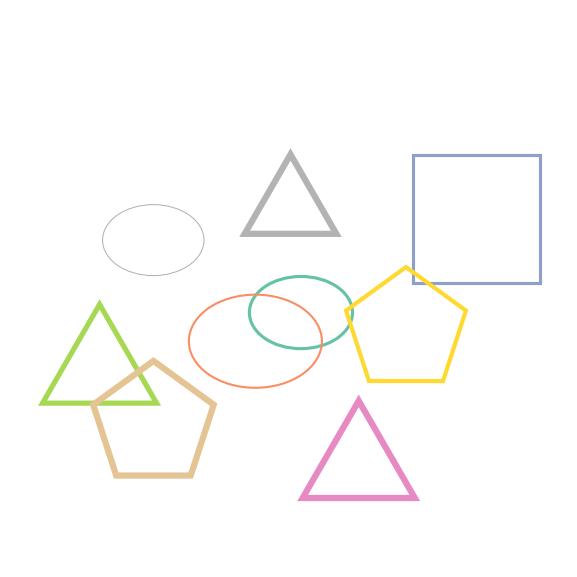[{"shape": "oval", "thickness": 1.5, "radius": 0.45, "center": [0.521, 0.458]}, {"shape": "oval", "thickness": 1, "radius": 0.58, "center": [0.442, 0.408]}, {"shape": "square", "thickness": 1.5, "radius": 0.55, "center": [0.825, 0.62]}, {"shape": "triangle", "thickness": 3, "radius": 0.56, "center": [0.621, 0.193]}, {"shape": "triangle", "thickness": 2.5, "radius": 0.57, "center": [0.172, 0.358]}, {"shape": "pentagon", "thickness": 2, "radius": 0.55, "center": [0.703, 0.428]}, {"shape": "pentagon", "thickness": 3, "radius": 0.55, "center": [0.266, 0.264]}, {"shape": "triangle", "thickness": 3, "radius": 0.46, "center": [0.503, 0.64]}, {"shape": "oval", "thickness": 0.5, "radius": 0.44, "center": [0.265, 0.583]}]